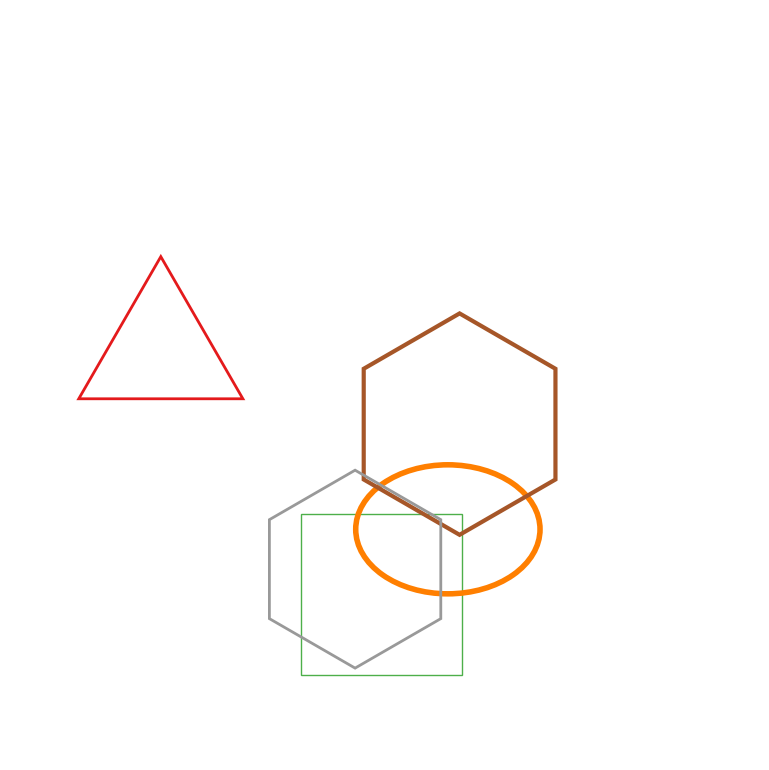[{"shape": "triangle", "thickness": 1, "radius": 0.62, "center": [0.209, 0.544]}, {"shape": "square", "thickness": 0.5, "radius": 0.52, "center": [0.495, 0.228]}, {"shape": "oval", "thickness": 2, "radius": 0.6, "center": [0.582, 0.313]}, {"shape": "hexagon", "thickness": 1.5, "radius": 0.72, "center": [0.597, 0.449]}, {"shape": "hexagon", "thickness": 1, "radius": 0.64, "center": [0.461, 0.261]}]